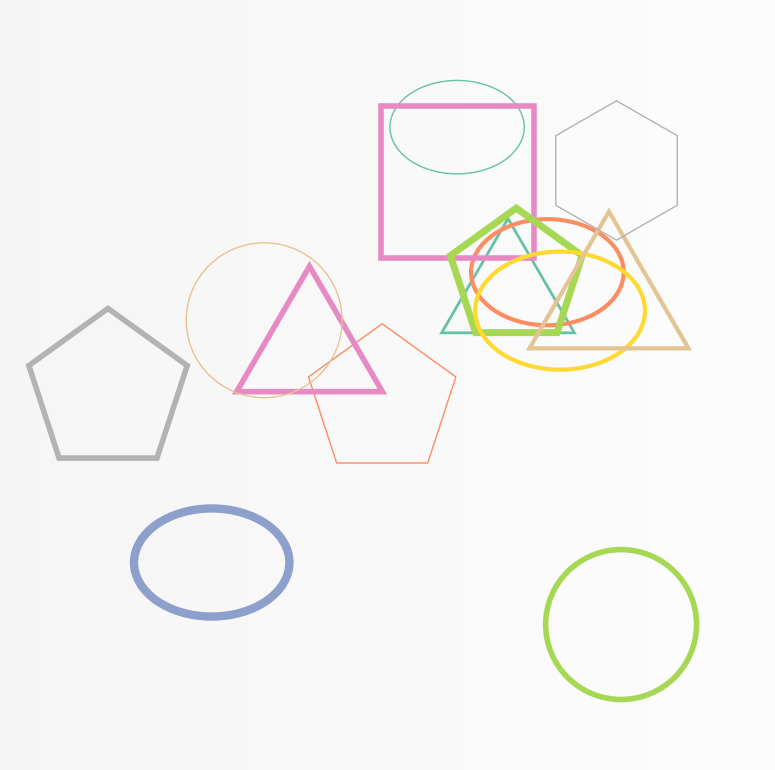[{"shape": "oval", "thickness": 0.5, "radius": 0.43, "center": [0.59, 0.835]}, {"shape": "triangle", "thickness": 1, "radius": 0.49, "center": [0.655, 0.617]}, {"shape": "oval", "thickness": 1.5, "radius": 0.49, "center": [0.706, 0.647]}, {"shape": "pentagon", "thickness": 0.5, "radius": 0.5, "center": [0.493, 0.48]}, {"shape": "oval", "thickness": 3, "radius": 0.5, "center": [0.273, 0.269]}, {"shape": "square", "thickness": 2, "radius": 0.49, "center": [0.59, 0.763]}, {"shape": "triangle", "thickness": 2, "radius": 0.54, "center": [0.399, 0.546]}, {"shape": "pentagon", "thickness": 2.5, "radius": 0.45, "center": [0.666, 0.64]}, {"shape": "circle", "thickness": 2, "radius": 0.49, "center": [0.801, 0.189]}, {"shape": "oval", "thickness": 1.5, "radius": 0.55, "center": [0.723, 0.597]}, {"shape": "circle", "thickness": 0.5, "radius": 0.5, "center": [0.341, 0.584]}, {"shape": "triangle", "thickness": 1.5, "radius": 0.59, "center": [0.786, 0.607]}, {"shape": "hexagon", "thickness": 0.5, "radius": 0.45, "center": [0.796, 0.779]}, {"shape": "pentagon", "thickness": 2, "radius": 0.54, "center": [0.139, 0.492]}]